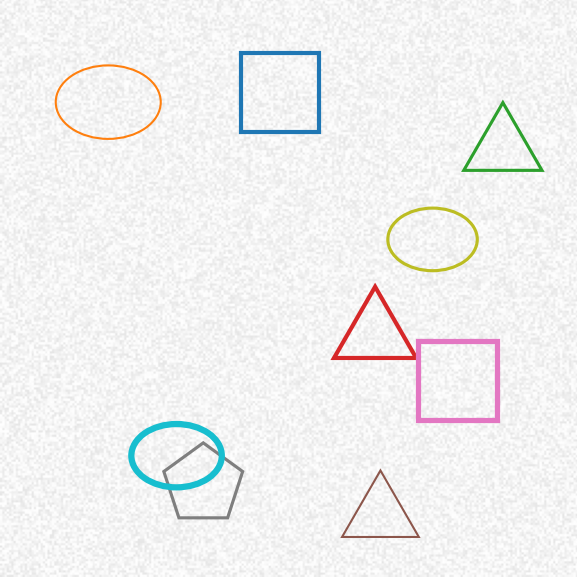[{"shape": "square", "thickness": 2, "radius": 0.34, "center": [0.485, 0.839]}, {"shape": "oval", "thickness": 1, "radius": 0.45, "center": [0.187, 0.822]}, {"shape": "triangle", "thickness": 1.5, "radius": 0.39, "center": [0.871, 0.743]}, {"shape": "triangle", "thickness": 2, "radius": 0.41, "center": [0.65, 0.42]}, {"shape": "triangle", "thickness": 1, "radius": 0.38, "center": [0.659, 0.108]}, {"shape": "square", "thickness": 2.5, "radius": 0.34, "center": [0.792, 0.341]}, {"shape": "pentagon", "thickness": 1.5, "radius": 0.36, "center": [0.352, 0.161]}, {"shape": "oval", "thickness": 1.5, "radius": 0.39, "center": [0.749, 0.585]}, {"shape": "oval", "thickness": 3, "radius": 0.39, "center": [0.306, 0.21]}]